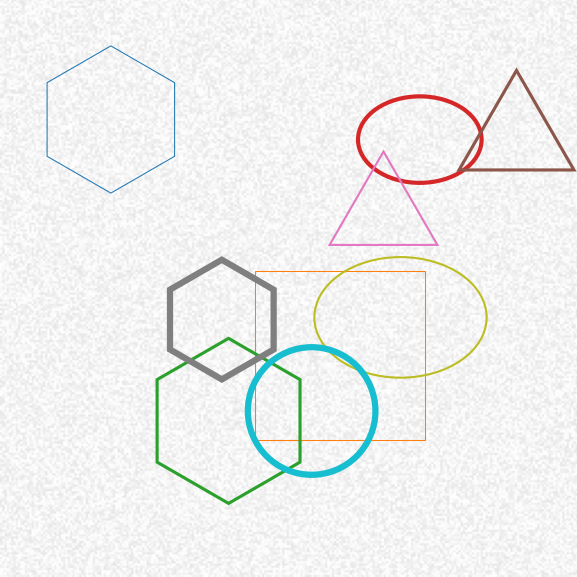[{"shape": "hexagon", "thickness": 0.5, "radius": 0.64, "center": [0.192, 0.792]}, {"shape": "square", "thickness": 0.5, "radius": 0.73, "center": [0.588, 0.383]}, {"shape": "hexagon", "thickness": 1.5, "radius": 0.71, "center": [0.396, 0.27]}, {"shape": "oval", "thickness": 2, "radius": 0.53, "center": [0.727, 0.757]}, {"shape": "triangle", "thickness": 1.5, "radius": 0.57, "center": [0.894, 0.762]}, {"shape": "triangle", "thickness": 1, "radius": 0.54, "center": [0.664, 0.629]}, {"shape": "hexagon", "thickness": 3, "radius": 0.52, "center": [0.384, 0.446]}, {"shape": "oval", "thickness": 1, "radius": 0.75, "center": [0.694, 0.45]}, {"shape": "circle", "thickness": 3, "radius": 0.55, "center": [0.54, 0.287]}]